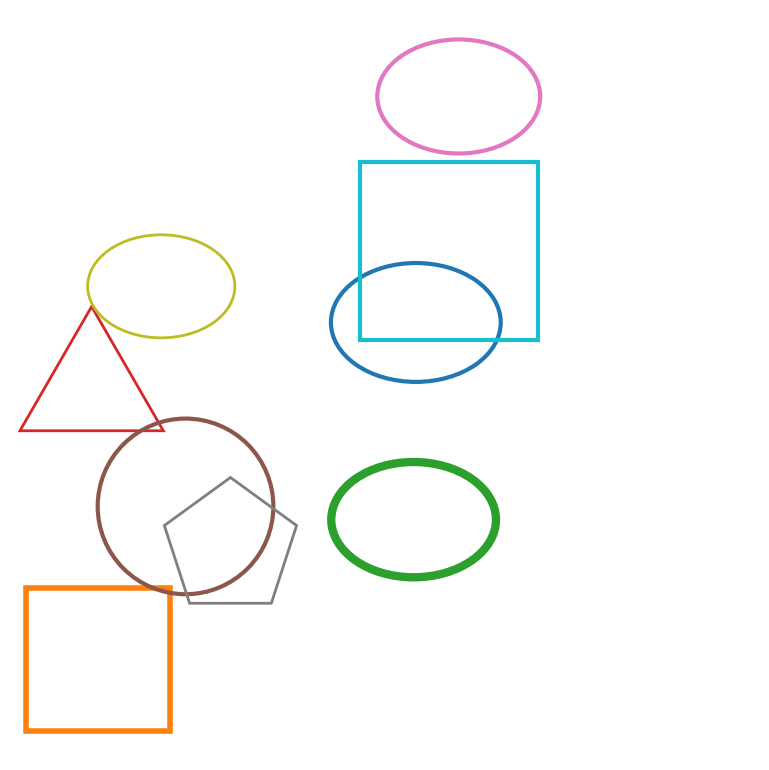[{"shape": "oval", "thickness": 1.5, "radius": 0.55, "center": [0.54, 0.581]}, {"shape": "square", "thickness": 2, "radius": 0.47, "center": [0.128, 0.143]}, {"shape": "oval", "thickness": 3, "radius": 0.53, "center": [0.537, 0.325]}, {"shape": "triangle", "thickness": 1, "radius": 0.54, "center": [0.119, 0.494]}, {"shape": "circle", "thickness": 1.5, "radius": 0.57, "center": [0.241, 0.342]}, {"shape": "oval", "thickness": 1.5, "radius": 0.53, "center": [0.596, 0.875]}, {"shape": "pentagon", "thickness": 1, "radius": 0.45, "center": [0.299, 0.29]}, {"shape": "oval", "thickness": 1, "radius": 0.48, "center": [0.209, 0.628]}, {"shape": "square", "thickness": 1.5, "radius": 0.58, "center": [0.583, 0.674]}]